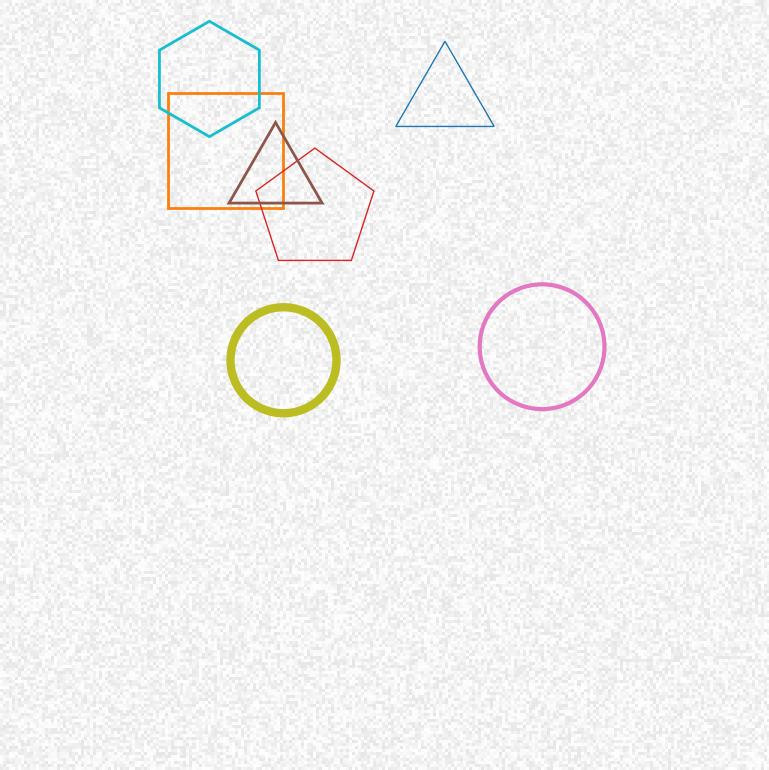[{"shape": "triangle", "thickness": 0.5, "radius": 0.37, "center": [0.578, 0.873]}, {"shape": "square", "thickness": 1, "radius": 0.37, "center": [0.292, 0.804]}, {"shape": "pentagon", "thickness": 0.5, "radius": 0.4, "center": [0.409, 0.727]}, {"shape": "triangle", "thickness": 1, "radius": 0.35, "center": [0.358, 0.771]}, {"shape": "circle", "thickness": 1.5, "radius": 0.41, "center": [0.704, 0.55]}, {"shape": "circle", "thickness": 3, "radius": 0.34, "center": [0.368, 0.532]}, {"shape": "hexagon", "thickness": 1, "radius": 0.37, "center": [0.272, 0.897]}]